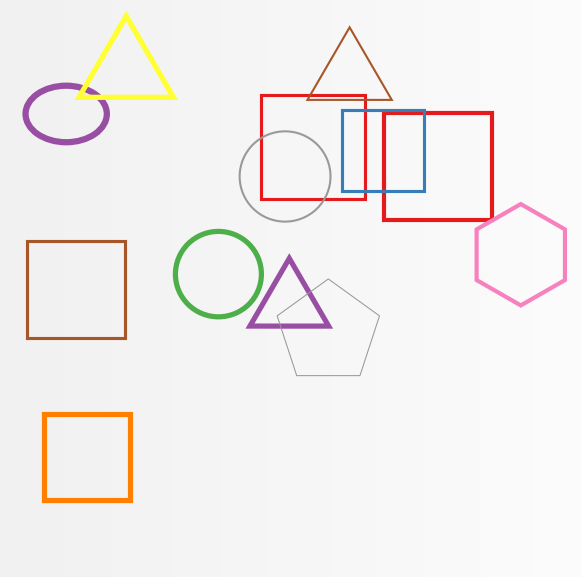[{"shape": "square", "thickness": 2, "radius": 0.46, "center": [0.753, 0.711]}, {"shape": "square", "thickness": 1.5, "radius": 0.45, "center": [0.538, 0.744]}, {"shape": "square", "thickness": 1.5, "radius": 0.35, "center": [0.659, 0.739]}, {"shape": "circle", "thickness": 2.5, "radius": 0.37, "center": [0.376, 0.524]}, {"shape": "oval", "thickness": 3, "radius": 0.35, "center": [0.114, 0.802]}, {"shape": "triangle", "thickness": 2.5, "radius": 0.39, "center": [0.498, 0.474]}, {"shape": "square", "thickness": 2.5, "radius": 0.37, "center": [0.15, 0.208]}, {"shape": "triangle", "thickness": 2.5, "radius": 0.47, "center": [0.217, 0.878]}, {"shape": "triangle", "thickness": 1, "radius": 0.42, "center": [0.601, 0.868]}, {"shape": "square", "thickness": 1.5, "radius": 0.42, "center": [0.131, 0.498]}, {"shape": "hexagon", "thickness": 2, "radius": 0.44, "center": [0.896, 0.558]}, {"shape": "pentagon", "thickness": 0.5, "radius": 0.46, "center": [0.565, 0.424]}, {"shape": "circle", "thickness": 1, "radius": 0.39, "center": [0.49, 0.694]}]